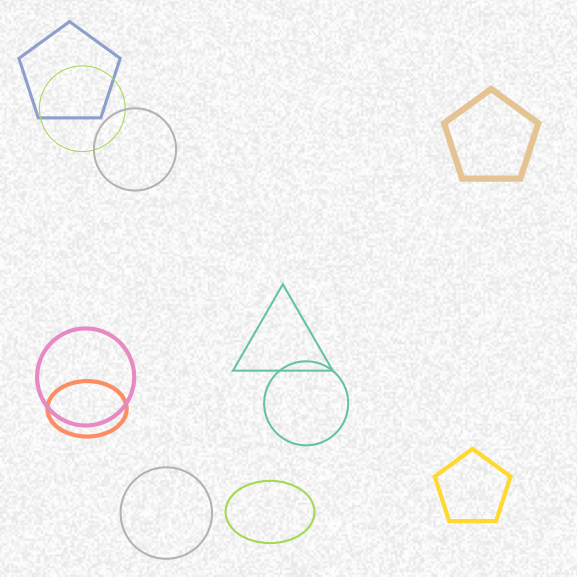[{"shape": "triangle", "thickness": 1, "radius": 0.5, "center": [0.49, 0.407]}, {"shape": "circle", "thickness": 1, "radius": 0.36, "center": [0.53, 0.301]}, {"shape": "oval", "thickness": 2, "radius": 0.34, "center": [0.151, 0.291]}, {"shape": "pentagon", "thickness": 1.5, "radius": 0.46, "center": [0.12, 0.87]}, {"shape": "circle", "thickness": 2, "radius": 0.42, "center": [0.148, 0.346]}, {"shape": "oval", "thickness": 1, "radius": 0.39, "center": [0.468, 0.113]}, {"shape": "circle", "thickness": 0.5, "radius": 0.37, "center": [0.142, 0.811]}, {"shape": "pentagon", "thickness": 2, "radius": 0.35, "center": [0.818, 0.153]}, {"shape": "pentagon", "thickness": 3, "radius": 0.43, "center": [0.851, 0.759]}, {"shape": "circle", "thickness": 1, "radius": 0.4, "center": [0.288, 0.111]}, {"shape": "circle", "thickness": 1, "radius": 0.36, "center": [0.234, 0.74]}]